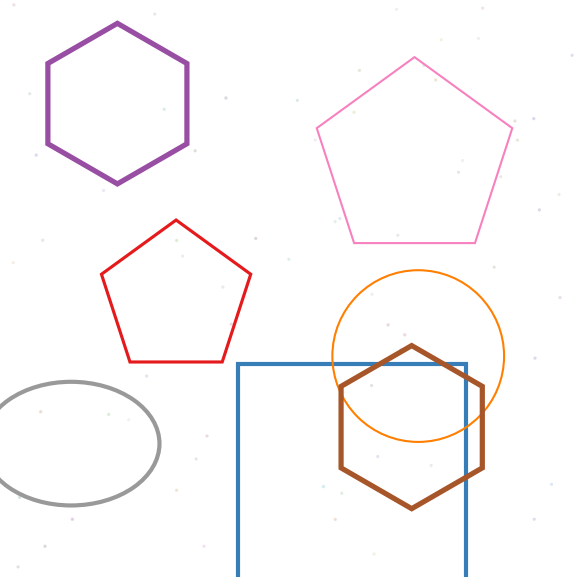[{"shape": "pentagon", "thickness": 1.5, "radius": 0.68, "center": [0.305, 0.482]}, {"shape": "square", "thickness": 2, "radius": 0.99, "center": [0.61, 0.171]}, {"shape": "hexagon", "thickness": 2.5, "radius": 0.7, "center": [0.203, 0.82]}, {"shape": "circle", "thickness": 1, "radius": 0.74, "center": [0.724, 0.383]}, {"shape": "hexagon", "thickness": 2.5, "radius": 0.71, "center": [0.713, 0.26]}, {"shape": "pentagon", "thickness": 1, "radius": 0.89, "center": [0.718, 0.722]}, {"shape": "oval", "thickness": 2, "radius": 0.76, "center": [0.123, 0.231]}]